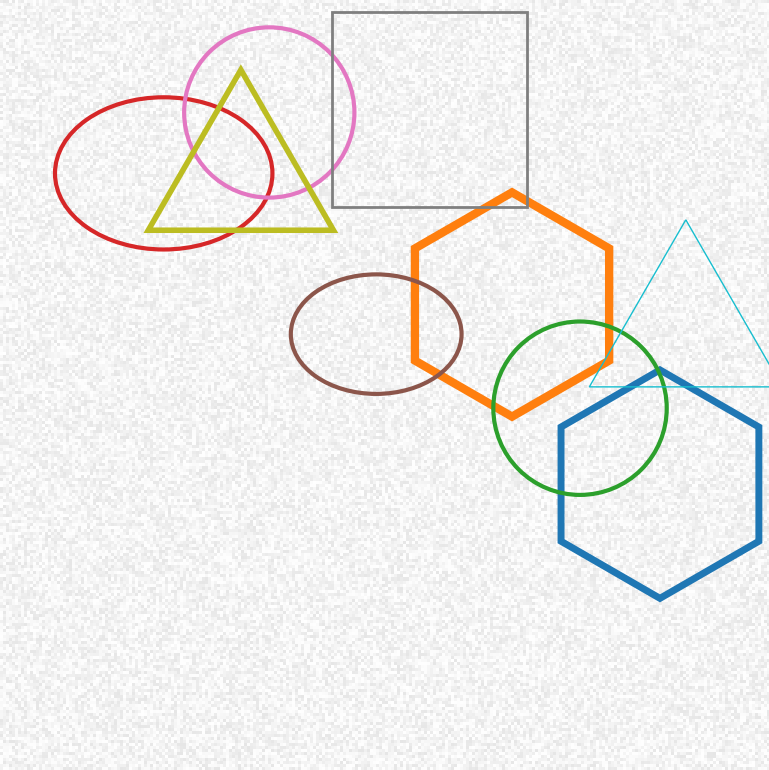[{"shape": "hexagon", "thickness": 2.5, "radius": 0.74, "center": [0.857, 0.371]}, {"shape": "hexagon", "thickness": 3, "radius": 0.73, "center": [0.665, 0.605]}, {"shape": "circle", "thickness": 1.5, "radius": 0.56, "center": [0.753, 0.47]}, {"shape": "oval", "thickness": 1.5, "radius": 0.71, "center": [0.213, 0.775]}, {"shape": "oval", "thickness": 1.5, "radius": 0.55, "center": [0.489, 0.566]}, {"shape": "circle", "thickness": 1.5, "radius": 0.55, "center": [0.35, 0.854]}, {"shape": "square", "thickness": 1, "radius": 0.63, "center": [0.558, 0.858]}, {"shape": "triangle", "thickness": 2, "radius": 0.69, "center": [0.313, 0.77]}, {"shape": "triangle", "thickness": 0.5, "radius": 0.72, "center": [0.891, 0.57]}]